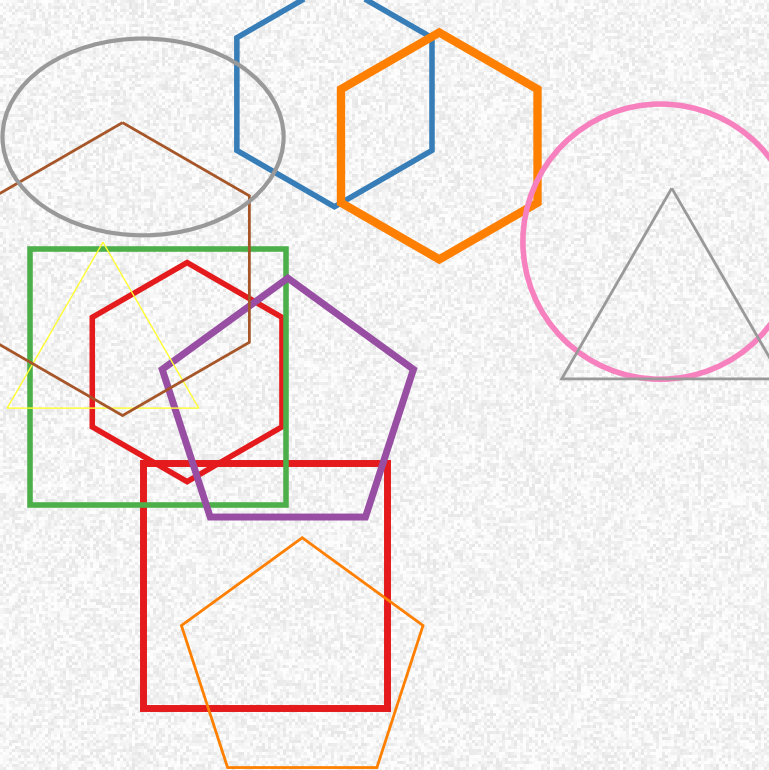[{"shape": "square", "thickness": 2.5, "radius": 0.79, "center": [0.344, 0.239]}, {"shape": "hexagon", "thickness": 2, "radius": 0.71, "center": [0.243, 0.517]}, {"shape": "hexagon", "thickness": 2, "radius": 0.73, "center": [0.434, 0.878]}, {"shape": "square", "thickness": 2, "radius": 0.83, "center": [0.206, 0.511]}, {"shape": "pentagon", "thickness": 2.5, "radius": 0.86, "center": [0.374, 0.467]}, {"shape": "pentagon", "thickness": 1, "radius": 0.82, "center": [0.393, 0.137]}, {"shape": "hexagon", "thickness": 3, "radius": 0.74, "center": [0.57, 0.81]}, {"shape": "triangle", "thickness": 0.5, "radius": 0.72, "center": [0.134, 0.542]}, {"shape": "hexagon", "thickness": 1, "radius": 0.95, "center": [0.159, 0.651]}, {"shape": "circle", "thickness": 2, "radius": 0.89, "center": [0.858, 0.686]}, {"shape": "triangle", "thickness": 1, "radius": 0.83, "center": [0.872, 0.59]}, {"shape": "oval", "thickness": 1.5, "radius": 0.91, "center": [0.186, 0.822]}]